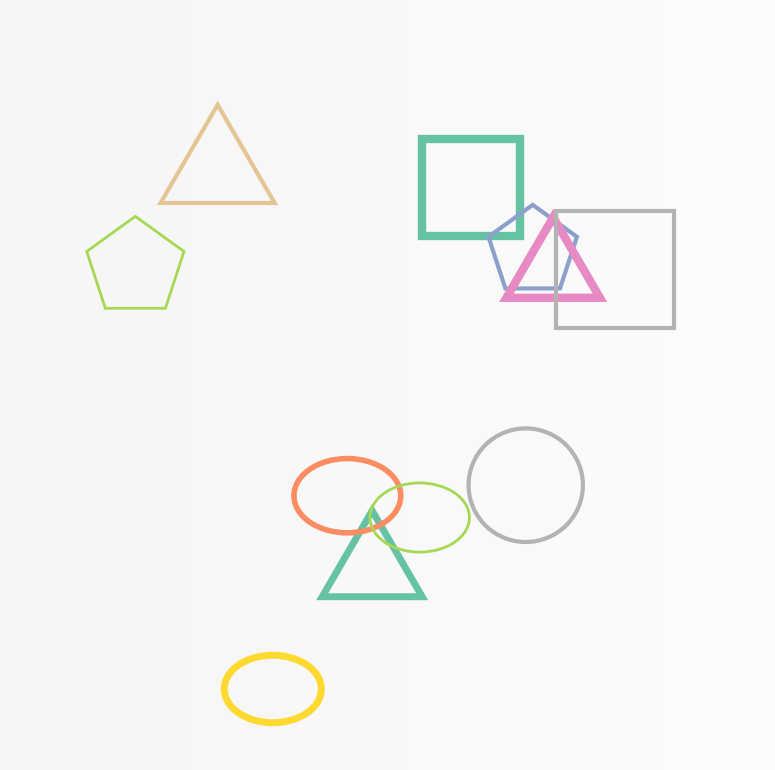[{"shape": "triangle", "thickness": 2.5, "radius": 0.37, "center": [0.48, 0.262]}, {"shape": "square", "thickness": 3, "radius": 0.32, "center": [0.607, 0.756]}, {"shape": "oval", "thickness": 2, "radius": 0.34, "center": [0.448, 0.356]}, {"shape": "pentagon", "thickness": 1.5, "radius": 0.3, "center": [0.687, 0.674]}, {"shape": "triangle", "thickness": 3, "radius": 0.35, "center": [0.714, 0.648]}, {"shape": "oval", "thickness": 1, "radius": 0.32, "center": [0.541, 0.328]}, {"shape": "pentagon", "thickness": 1, "radius": 0.33, "center": [0.175, 0.653]}, {"shape": "oval", "thickness": 2.5, "radius": 0.31, "center": [0.352, 0.105]}, {"shape": "triangle", "thickness": 1.5, "radius": 0.43, "center": [0.281, 0.779]}, {"shape": "circle", "thickness": 1.5, "radius": 0.37, "center": [0.678, 0.37]}, {"shape": "square", "thickness": 1.5, "radius": 0.38, "center": [0.793, 0.65]}]